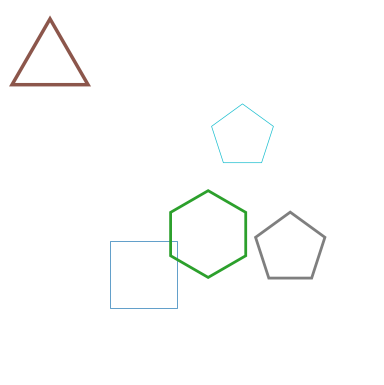[{"shape": "square", "thickness": 0.5, "radius": 0.44, "center": [0.372, 0.287]}, {"shape": "hexagon", "thickness": 2, "radius": 0.56, "center": [0.541, 0.392]}, {"shape": "triangle", "thickness": 2.5, "radius": 0.57, "center": [0.13, 0.837]}, {"shape": "pentagon", "thickness": 2, "radius": 0.47, "center": [0.754, 0.354]}, {"shape": "pentagon", "thickness": 0.5, "radius": 0.42, "center": [0.63, 0.646]}]